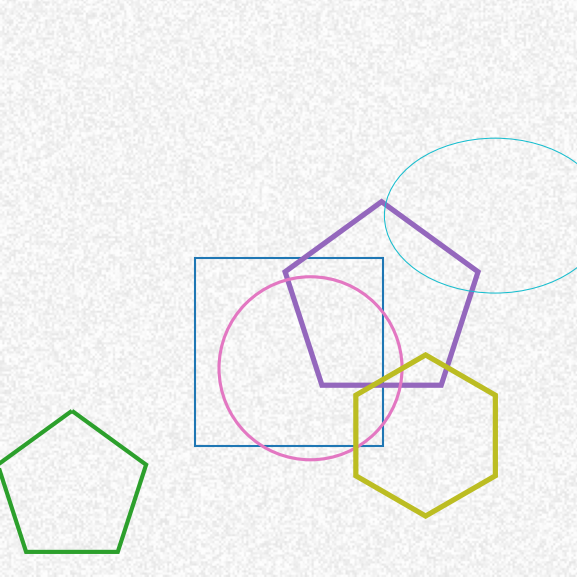[{"shape": "square", "thickness": 1, "radius": 0.82, "center": [0.5, 0.389]}, {"shape": "pentagon", "thickness": 2, "radius": 0.68, "center": [0.125, 0.153]}, {"shape": "pentagon", "thickness": 2.5, "radius": 0.88, "center": [0.661, 0.474]}, {"shape": "circle", "thickness": 1.5, "radius": 0.79, "center": [0.538, 0.361]}, {"shape": "hexagon", "thickness": 2.5, "radius": 0.7, "center": [0.737, 0.245]}, {"shape": "oval", "thickness": 0.5, "radius": 0.96, "center": [0.857, 0.626]}]